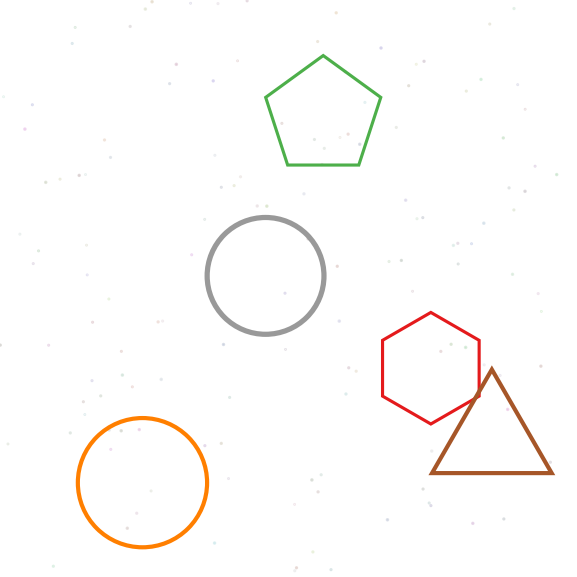[{"shape": "hexagon", "thickness": 1.5, "radius": 0.48, "center": [0.746, 0.362]}, {"shape": "pentagon", "thickness": 1.5, "radius": 0.52, "center": [0.56, 0.798]}, {"shape": "circle", "thickness": 2, "radius": 0.56, "center": [0.247, 0.163]}, {"shape": "triangle", "thickness": 2, "radius": 0.6, "center": [0.852, 0.24]}, {"shape": "circle", "thickness": 2.5, "radius": 0.51, "center": [0.46, 0.521]}]